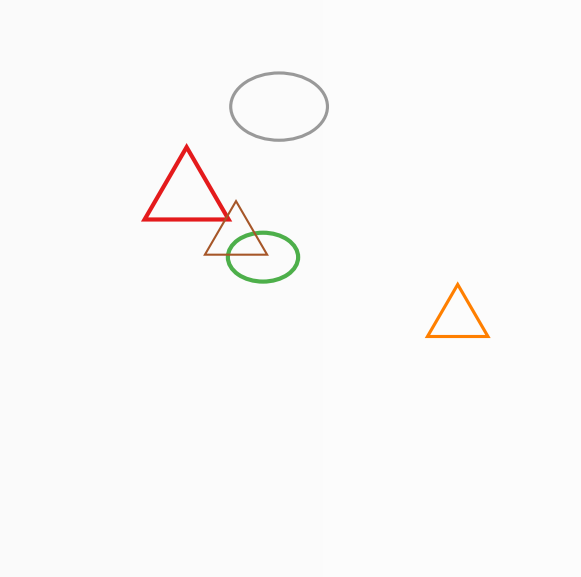[{"shape": "triangle", "thickness": 2, "radius": 0.42, "center": [0.321, 0.661]}, {"shape": "oval", "thickness": 2, "radius": 0.3, "center": [0.452, 0.554]}, {"shape": "triangle", "thickness": 1.5, "radius": 0.3, "center": [0.787, 0.446]}, {"shape": "triangle", "thickness": 1, "radius": 0.31, "center": [0.406, 0.589]}, {"shape": "oval", "thickness": 1.5, "radius": 0.42, "center": [0.48, 0.815]}]